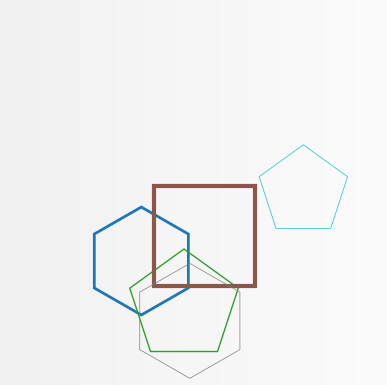[{"shape": "hexagon", "thickness": 2, "radius": 0.7, "center": [0.365, 0.322]}, {"shape": "pentagon", "thickness": 1, "radius": 0.74, "center": [0.475, 0.206]}, {"shape": "square", "thickness": 3, "radius": 0.65, "center": [0.528, 0.386]}, {"shape": "hexagon", "thickness": 0.5, "radius": 0.75, "center": [0.49, 0.167]}, {"shape": "pentagon", "thickness": 0.5, "radius": 0.6, "center": [0.783, 0.504]}]